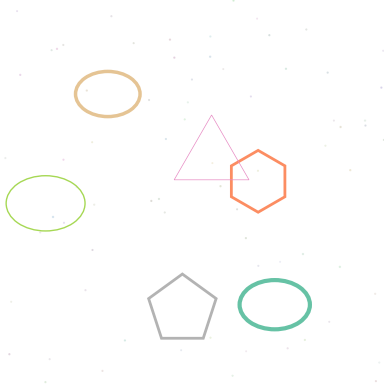[{"shape": "oval", "thickness": 3, "radius": 0.46, "center": [0.714, 0.209]}, {"shape": "hexagon", "thickness": 2, "radius": 0.4, "center": [0.67, 0.529]}, {"shape": "triangle", "thickness": 0.5, "radius": 0.56, "center": [0.55, 0.589]}, {"shape": "oval", "thickness": 1, "radius": 0.51, "center": [0.118, 0.472]}, {"shape": "oval", "thickness": 2.5, "radius": 0.42, "center": [0.28, 0.756]}, {"shape": "pentagon", "thickness": 2, "radius": 0.46, "center": [0.474, 0.196]}]